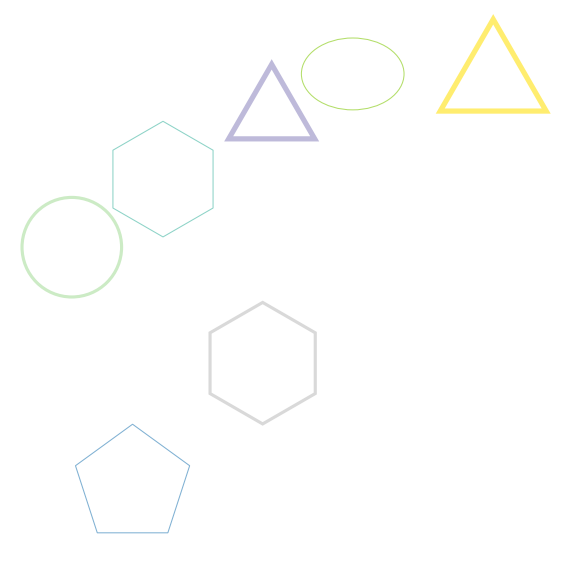[{"shape": "hexagon", "thickness": 0.5, "radius": 0.5, "center": [0.282, 0.689]}, {"shape": "triangle", "thickness": 2.5, "radius": 0.43, "center": [0.47, 0.802]}, {"shape": "pentagon", "thickness": 0.5, "radius": 0.52, "center": [0.23, 0.161]}, {"shape": "oval", "thickness": 0.5, "radius": 0.44, "center": [0.611, 0.871]}, {"shape": "hexagon", "thickness": 1.5, "radius": 0.53, "center": [0.455, 0.37]}, {"shape": "circle", "thickness": 1.5, "radius": 0.43, "center": [0.124, 0.571]}, {"shape": "triangle", "thickness": 2.5, "radius": 0.53, "center": [0.854, 0.86]}]